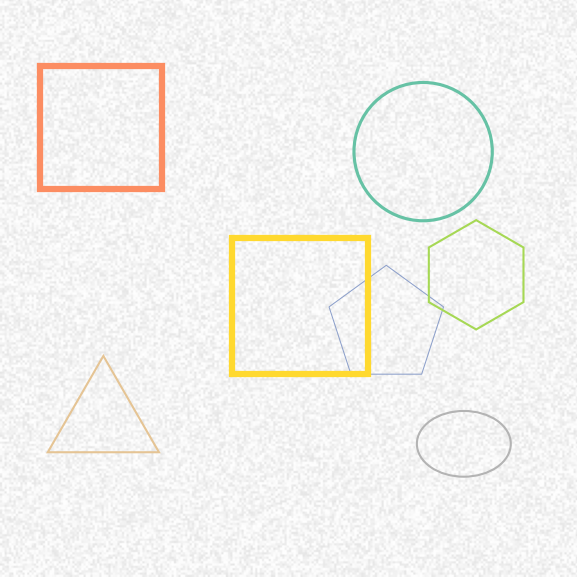[{"shape": "circle", "thickness": 1.5, "radius": 0.6, "center": [0.733, 0.737]}, {"shape": "square", "thickness": 3, "radius": 0.53, "center": [0.175, 0.778]}, {"shape": "pentagon", "thickness": 0.5, "radius": 0.52, "center": [0.669, 0.436]}, {"shape": "hexagon", "thickness": 1, "radius": 0.47, "center": [0.825, 0.523]}, {"shape": "square", "thickness": 3, "radius": 0.59, "center": [0.519, 0.469]}, {"shape": "triangle", "thickness": 1, "radius": 0.56, "center": [0.179, 0.272]}, {"shape": "oval", "thickness": 1, "radius": 0.41, "center": [0.803, 0.231]}]